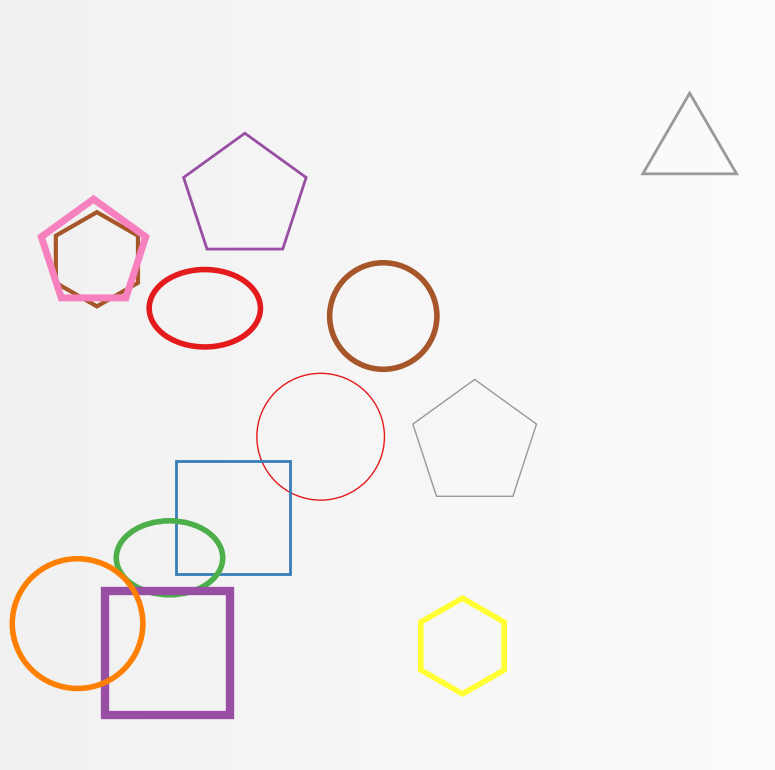[{"shape": "oval", "thickness": 2, "radius": 0.36, "center": [0.264, 0.6]}, {"shape": "circle", "thickness": 0.5, "radius": 0.41, "center": [0.414, 0.433]}, {"shape": "square", "thickness": 1, "radius": 0.37, "center": [0.301, 0.328]}, {"shape": "oval", "thickness": 2, "radius": 0.34, "center": [0.219, 0.276]}, {"shape": "square", "thickness": 3, "radius": 0.4, "center": [0.216, 0.152]}, {"shape": "pentagon", "thickness": 1, "radius": 0.42, "center": [0.316, 0.744]}, {"shape": "circle", "thickness": 2, "radius": 0.42, "center": [0.1, 0.19]}, {"shape": "hexagon", "thickness": 2, "radius": 0.31, "center": [0.597, 0.161]}, {"shape": "hexagon", "thickness": 1.5, "radius": 0.31, "center": [0.125, 0.663]}, {"shape": "circle", "thickness": 2, "radius": 0.35, "center": [0.495, 0.59]}, {"shape": "pentagon", "thickness": 2.5, "radius": 0.35, "center": [0.121, 0.671]}, {"shape": "pentagon", "thickness": 0.5, "radius": 0.42, "center": [0.612, 0.423]}, {"shape": "triangle", "thickness": 1, "radius": 0.35, "center": [0.89, 0.809]}]